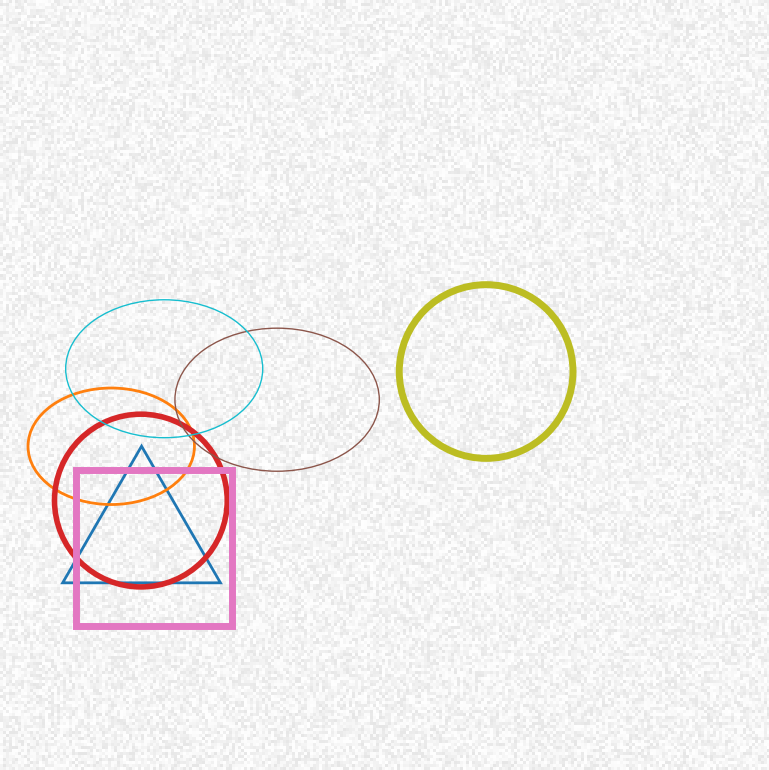[{"shape": "triangle", "thickness": 1, "radius": 0.59, "center": [0.184, 0.302]}, {"shape": "oval", "thickness": 1, "radius": 0.54, "center": [0.144, 0.42]}, {"shape": "circle", "thickness": 2, "radius": 0.56, "center": [0.183, 0.35]}, {"shape": "oval", "thickness": 0.5, "radius": 0.66, "center": [0.36, 0.481]}, {"shape": "square", "thickness": 2.5, "radius": 0.51, "center": [0.2, 0.288]}, {"shape": "circle", "thickness": 2.5, "radius": 0.56, "center": [0.631, 0.518]}, {"shape": "oval", "thickness": 0.5, "radius": 0.64, "center": [0.213, 0.521]}]